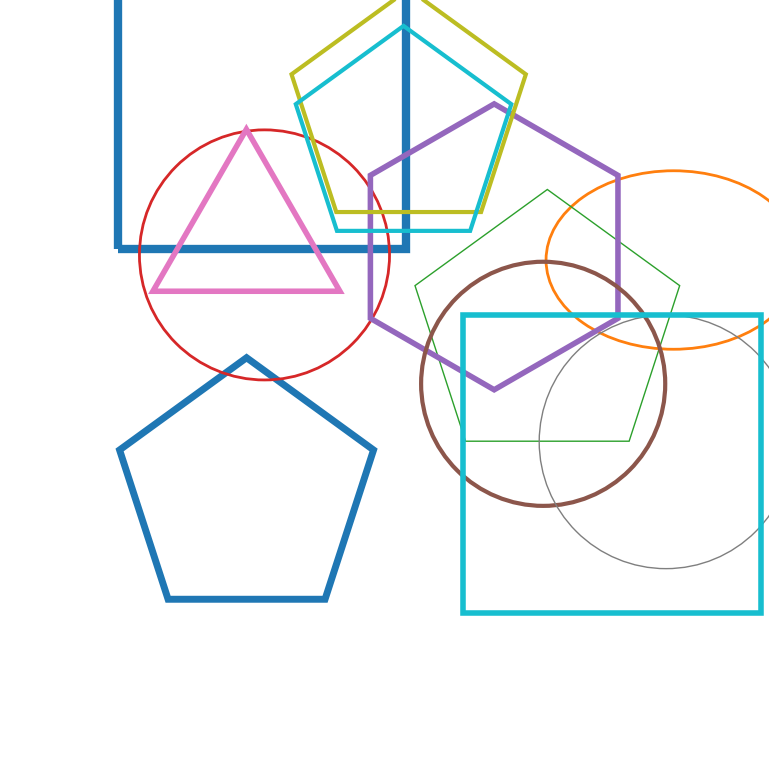[{"shape": "square", "thickness": 3, "radius": 0.94, "center": [0.34, 0.864]}, {"shape": "pentagon", "thickness": 2.5, "radius": 0.87, "center": [0.32, 0.362]}, {"shape": "oval", "thickness": 1, "radius": 0.83, "center": [0.875, 0.662]}, {"shape": "pentagon", "thickness": 0.5, "radius": 0.9, "center": [0.711, 0.573]}, {"shape": "circle", "thickness": 1, "radius": 0.81, "center": [0.343, 0.669]}, {"shape": "hexagon", "thickness": 2, "radius": 0.93, "center": [0.642, 0.679]}, {"shape": "circle", "thickness": 1.5, "radius": 0.79, "center": [0.705, 0.502]}, {"shape": "triangle", "thickness": 2, "radius": 0.7, "center": [0.32, 0.692]}, {"shape": "circle", "thickness": 0.5, "radius": 0.82, "center": [0.865, 0.426]}, {"shape": "pentagon", "thickness": 1.5, "radius": 0.8, "center": [0.531, 0.854]}, {"shape": "pentagon", "thickness": 1.5, "radius": 0.74, "center": [0.524, 0.819]}, {"shape": "square", "thickness": 2, "radius": 0.97, "center": [0.795, 0.398]}]